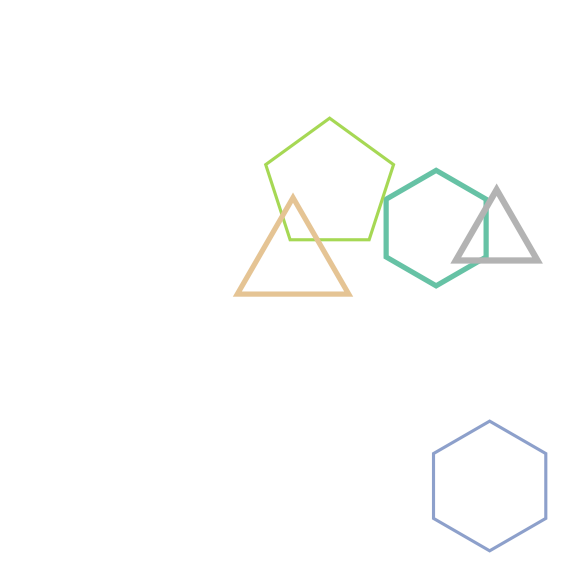[{"shape": "hexagon", "thickness": 2.5, "radius": 0.5, "center": [0.755, 0.604]}, {"shape": "hexagon", "thickness": 1.5, "radius": 0.56, "center": [0.848, 0.158]}, {"shape": "pentagon", "thickness": 1.5, "radius": 0.58, "center": [0.571, 0.678]}, {"shape": "triangle", "thickness": 2.5, "radius": 0.56, "center": [0.507, 0.546]}, {"shape": "triangle", "thickness": 3, "radius": 0.41, "center": [0.86, 0.589]}]